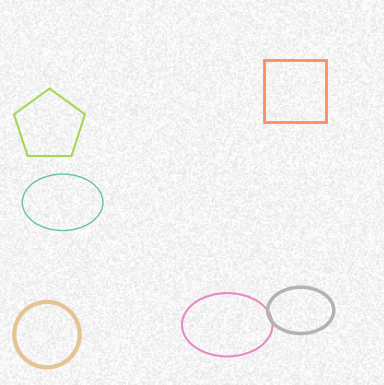[{"shape": "oval", "thickness": 1, "radius": 0.52, "center": [0.163, 0.475]}, {"shape": "square", "thickness": 2, "radius": 0.4, "center": [0.766, 0.764]}, {"shape": "oval", "thickness": 1.5, "radius": 0.59, "center": [0.59, 0.156]}, {"shape": "pentagon", "thickness": 1.5, "radius": 0.48, "center": [0.129, 0.673]}, {"shape": "circle", "thickness": 3, "radius": 0.43, "center": [0.122, 0.131]}, {"shape": "oval", "thickness": 2.5, "radius": 0.43, "center": [0.781, 0.194]}]